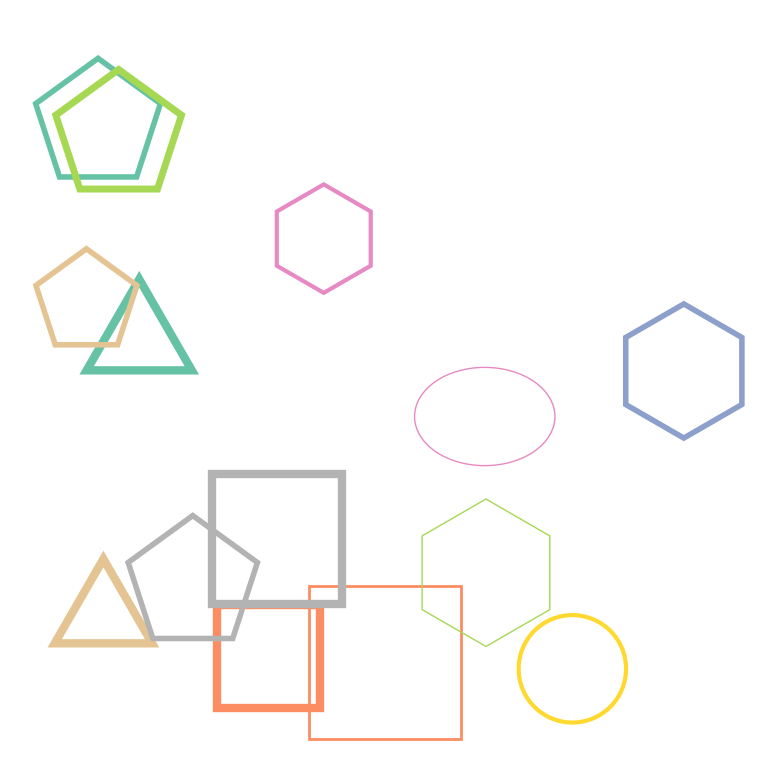[{"shape": "triangle", "thickness": 3, "radius": 0.39, "center": [0.181, 0.558]}, {"shape": "pentagon", "thickness": 2, "radius": 0.43, "center": [0.127, 0.839]}, {"shape": "square", "thickness": 1, "radius": 0.5, "center": [0.5, 0.14]}, {"shape": "square", "thickness": 3, "radius": 0.33, "center": [0.348, 0.147]}, {"shape": "hexagon", "thickness": 2, "radius": 0.44, "center": [0.888, 0.518]}, {"shape": "hexagon", "thickness": 1.5, "radius": 0.35, "center": [0.42, 0.69]}, {"shape": "oval", "thickness": 0.5, "radius": 0.46, "center": [0.63, 0.459]}, {"shape": "pentagon", "thickness": 2.5, "radius": 0.43, "center": [0.154, 0.824]}, {"shape": "hexagon", "thickness": 0.5, "radius": 0.48, "center": [0.631, 0.256]}, {"shape": "circle", "thickness": 1.5, "radius": 0.35, "center": [0.743, 0.131]}, {"shape": "pentagon", "thickness": 2, "radius": 0.34, "center": [0.112, 0.608]}, {"shape": "triangle", "thickness": 3, "radius": 0.37, "center": [0.134, 0.201]}, {"shape": "pentagon", "thickness": 2, "radius": 0.44, "center": [0.25, 0.242]}, {"shape": "square", "thickness": 3, "radius": 0.42, "center": [0.36, 0.3]}]